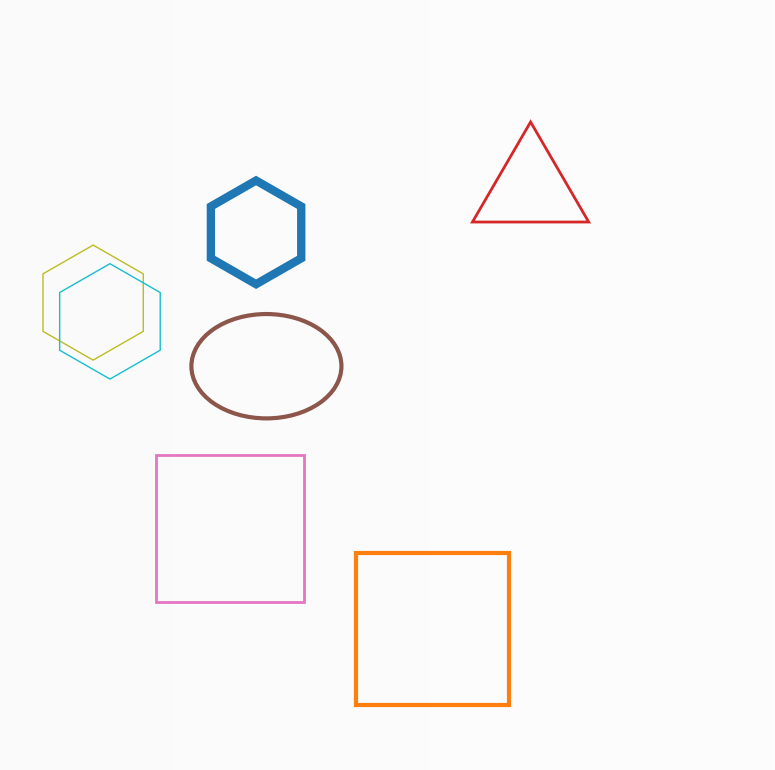[{"shape": "hexagon", "thickness": 3, "radius": 0.34, "center": [0.33, 0.698]}, {"shape": "square", "thickness": 1.5, "radius": 0.49, "center": [0.558, 0.183]}, {"shape": "triangle", "thickness": 1, "radius": 0.43, "center": [0.685, 0.755]}, {"shape": "oval", "thickness": 1.5, "radius": 0.48, "center": [0.344, 0.524]}, {"shape": "square", "thickness": 1, "radius": 0.48, "center": [0.297, 0.313]}, {"shape": "hexagon", "thickness": 0.5, "radius": 0.37, "center": [0.12, 0.607]}, {"shape": "hexagon", "thickness": 0.5, "radius": 0.37, "center": [0.142, 0.583]}]